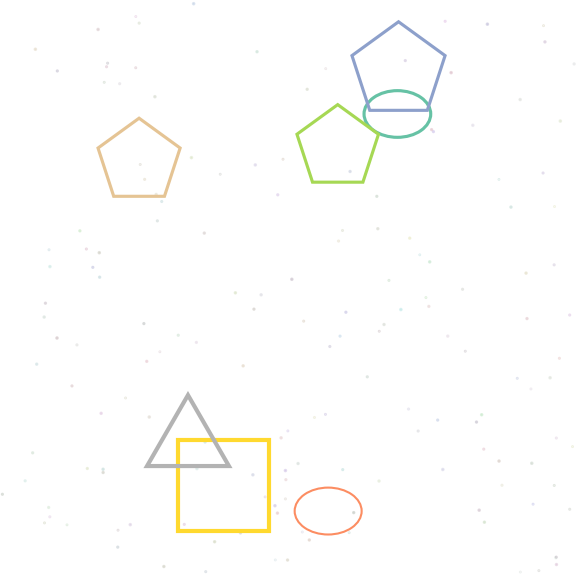[{"shape": "oval", "thickness": 1.5, "radius": 0.29, "center": [0.688, 0.802]}, {"shape": "oval", "thickness": 1, "radius": 0.29, "center": [0.568, 0.114]}, {"shape": "pentagon", "thickness": 1.5, "radius": 0.42, "center": [0.69, 0.877]}, {"shape": "pentagon", "thickness": 1.5, "radius": 0.37, "center": [0.585, 0.744]}, {"shape": "square", "thickness": 2, "radius": 0.39, "center": [0.387, 0.159]}, {"shape": "pentagon", "thickness": 1.5, "radius": 0.37, "center": [0.241, 0.72]}, {"shape": "triangle", "thickness": 2, "radius": 0.41, "center": [0.326, 0.233]}]